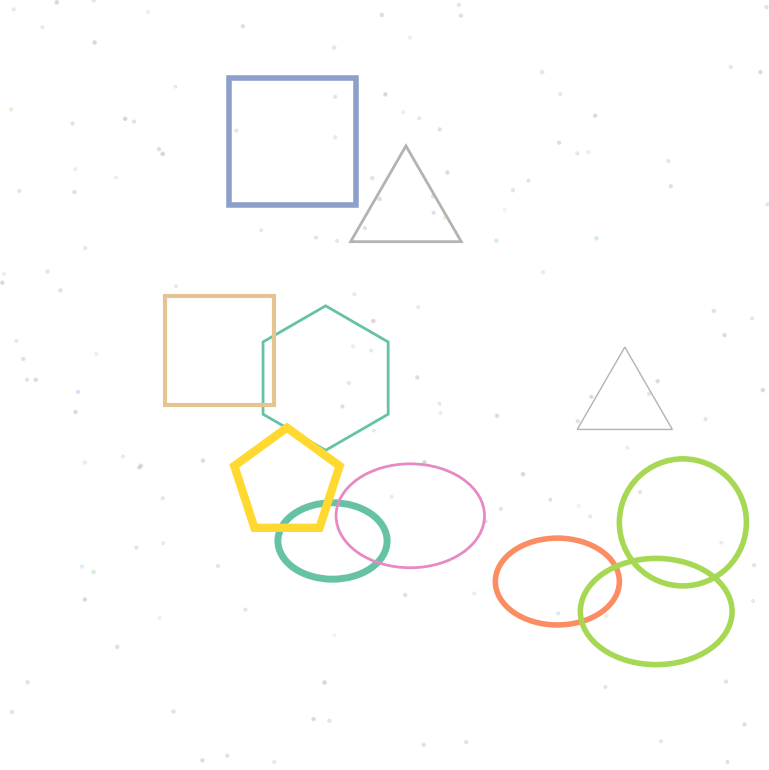[{"shape": "oval", "thickness": 2.5, "radius": 0.35, "center": [0.432, 0.297]}, {"shape": "hexagon", "thickness": 1, "radius": 0.47, "center": [0.423, 0.509]}, {"shape": "oval", "thickness": 2, "radius": 0.4, "center": [0.724, 0.245]}, {"shape": "square", "thickness": 2, "radius": 0.41, "center": [0.38, 0.817]}, {"shape": "oval", "thickness": 1, "radius": 0.48, "center": [0.533, 0.33]}, {"shape": "oval", "thickness": 2, "radius": 0.49, "center": [0.852, 0.206]}, {"shape": "circle", "thickness": 2, "radius": 0.41, "center": [0.887, 0.322]}, {"shape": "pentagon", "thickness": 3, "radius": 0.36, "center": [0.373, 0.373]}, {"shape": "square", "thickness": 1.5, "radius": 0.35, "center": [0.285, 0.545]}, {"shape": "triangle", "thickness": 1, "radius": 0.41, "center": [0.527, 0.728]}, {"shape": "triangle", "thickness": 0.5, "radius": 0.36, "center": [0.811, 0.478]}]